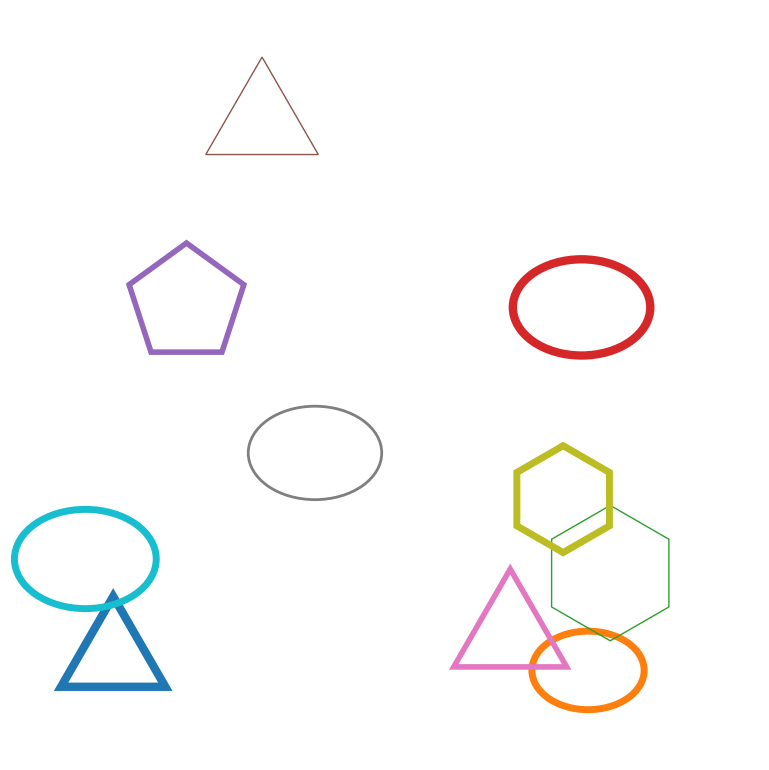[{"shape": "triangle", "thickness": 3, "radius": 0.39, "center": [0.147, 0.147]}, {"shape": "oval", "thickness": 2.5, "radius": 0.36, "center": [0.764, 0.129]}, {"shape": "hexagon", "thickness": 0.5, "radius": 0.44, "center": [0.793, 0.256]}, {"shape": "oval", "thickness": 3, "radius": 0.45, "center": [0.755, 0.601]}, {"shape": "pentagon", "thickness": 2, "radius": 0.39, "center": [0.242, 0.606]}, {"shape": "triangle", "thickness": 0.5, "radius": 0.42, "center": [0.34, 0.841]}, {"shape": "triangle", "thickness": 2, "radius": 0.42, "center": [0.663, 0.176]}, {"shape": "oval", "thickness": 1, "radius": 0.43, "center": [0.409, 0.412]}, {"shape": "hexagon", "thickness": 2.5, "radius": 0.35, "center": [0.731, 0.352]}, {"shape": "oval", "thickness": 2.5, "radius": 0.46, "center": [0.111, 0.274]}]